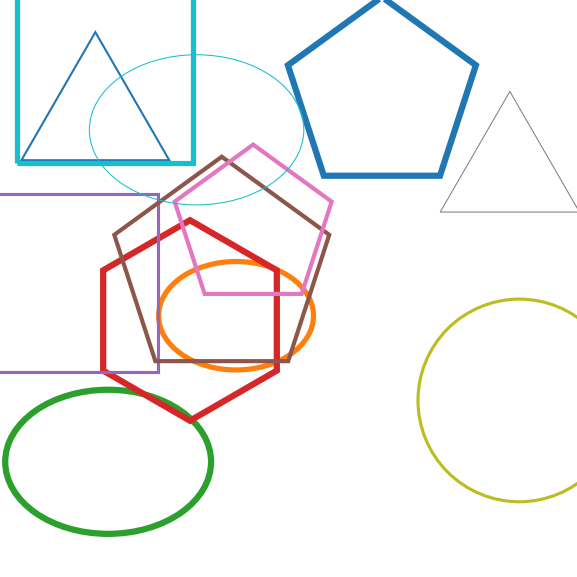[{"shape": "pentagon", "thickness": 3, "radius": 0.86, "center": [0.661, 0.833]}, {"shape": "triangle", "thickness": 1, "radius": 0.74, "center": [0.165, 0.796]}, {"shape": "oval", "thickness": 2.5, "radius": 0.67, "center": [0.409, 0.452]}, {"shape": "oval", "thickness": 3, "radius": 0.89, "center": [0.187, 0.199]}, {"shape": "hexagon", "thickness": 3, "radius": 0.87, "center": [0.329, 0.444]}, {"shape": "square", "thickness": 1.5, "radius": 0.77, "center": [0.119, 0.509]}, {"shape": "pentagon", "thickness": 2, "radius": 0.98, "center": [0.384, 0.532]}, {"shape": "pentagon", "thickness": 2, "radius": 0.71, "center": [0.438, 0.606]}, {"shape": "triangle", "thickness": 0.5, "radius": 0.7, "center": [0.883, 0.702]}, {"shape": "circle", "thickness": 1.5, "radius": 0.88, "center": [0.899, 0.306]}, {"shape": "oval", "thickness": 0.5, "radius": 0.93, "center": [0.34, 0.774]}, {"shape": "square", "thickness": 2.5, "radius": 0.76, "center": [0.182, 0.869]}]